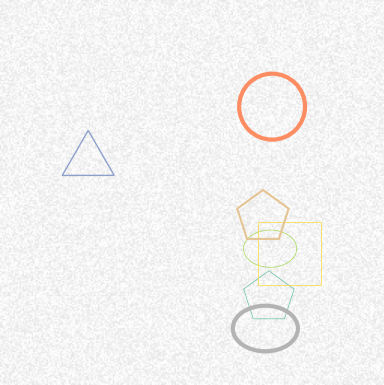[{"shape": "pentagon", "thickness": 0.5, "radius": 0.34, "center": [0.698, 0.228]}, {"shape": "circle", "thickness": 3, "radius": 0.43, "center": [0.707, 0.723]}, {"shape": "triangle", "thickness": 1, "radius": 0.39, "center": [0.229, 0.583]}, {"shape": "oval", "thickness": 0.5, "radius": 0.35, "center": [0.702, 0.354]}, {"shape": "square", "thickness": 0.5, "radius": 0.41, "center": [0.751, 0.343]}, {"shape": "pentagon", "thickness": 1.5, "radius": 0.35, "center": [0.683, 0.436]}, {"shape": "oval", "thickness": 3, "radius": 0.42, "center": [0.689, 0.147]}]